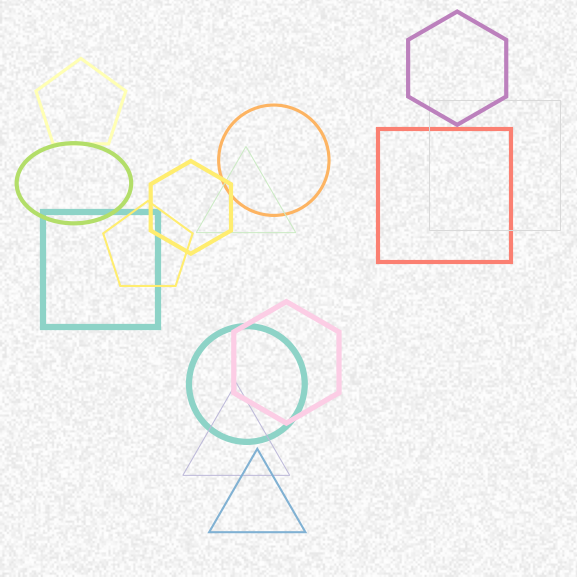[{"shape": "square", "thickness": 3, "radius": 0.5, "center": [0.175, 0.532]}, {"shape": "circle", "thickness": 3, "radius": 0.5, "center": [0.427, 0.334]}, {"shape": "pentagon", "thickness": 1.5, "radius": 0.41, "center": [0.14, 0.816]}, {"shape": "triangle", "thickness": 0.5, "radius": 0.53, "center": [0.409, 0.229]}, {"shape": "square", "thickness": 2, "radius": 0.57, "center": [0.77, 0.661]}, {"shape": "triangle", "thickness": 1, "radius": 0.48, "center": [0.446, 0.126]}, {"shape": "circle", "thickness": 1.5, "radius": 0.48, "center": [0.474, 0.722]}, {"shape": "oval", "thickness": 2, "radius": 0.5, "center": [0.128, 0.682]}, {"shape": "hexagon", "thickness": 2.5, "radius": 0.53, "center": [0.496, 0.372]}, {"shape": "square", "thickness": 0.5, "radius": 0.57, "center": [0.856, 0.713]}, {"shape": "hexagon", "thickness": 2, "radius": 0.49, "center": [0.792, 0.881]}, {"shape": "triangle", "thickness": 0.5, "radius": 0.5, "center": [0.426, 0.646]}, {"shape": "pentagon", "thickness": 1, "radius": 0.41, "center": [0.256, 0.57]}, {"shape": "hexagon", "thickness": 2, "radius": 0.4, "center": [0.33, 0.64]}]